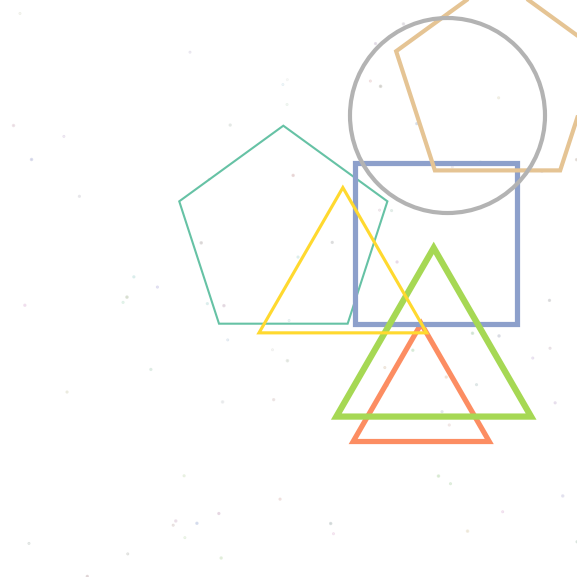[{"shape": "pentagon", "thickness": 1, "radius": 0.95, "center": [0.491, 0.592]}, {"shape": "triangle", "thickness": 2.5, "radius": 0.68, "center": [0.729, 0.303]}, {"shape": "square", "thickness": 2.5, "radius": 0.7, "center": [0.755, 0.577]}, {"shape": "triangle", "thickness": 3, "radius": 0.97, "center": [0.751, 0.375]}, {"shape": "triangle", "thickness": 1.5, "radius": 0.84, "center": [0.594, 0.507]}, {"shape": "pentagon", "thickness": 2, "radius": 0.92, "center": [0.862, 0.853]}, {"shape": "circle", "thickness": 2, "radius": 0.84, "center": [0.775, 0.799]}]